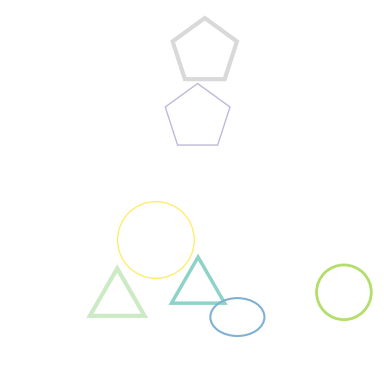[{"shape": "triangle", "thickness": 2.5, "radius": 0.4, "center": [0.515, 0.252]}, {"shape": "pentagon", "thickness": 1, "radius": 0.44, "center": [0.513, 0.695]}, {"shape": "oval", "thickness": 1.5, "radius": 0.35, "center": [0.617, 0.176]}, {"shape": "circle", "thickness": 2, "radius": 0.36, "center": [0.893, 0.241]}, {"shape": "pentagon", "thickness": 3, "radius": 0.44, "center": [0.532, 0.865]}, {"shape": "triangle", "thickness": 3, "radius": 0.41, "center": [0.304, 0.221]}, {"shape": "circle", "thickness": 1, "radius": 0.5, "center": [0.405, 0.377]}]